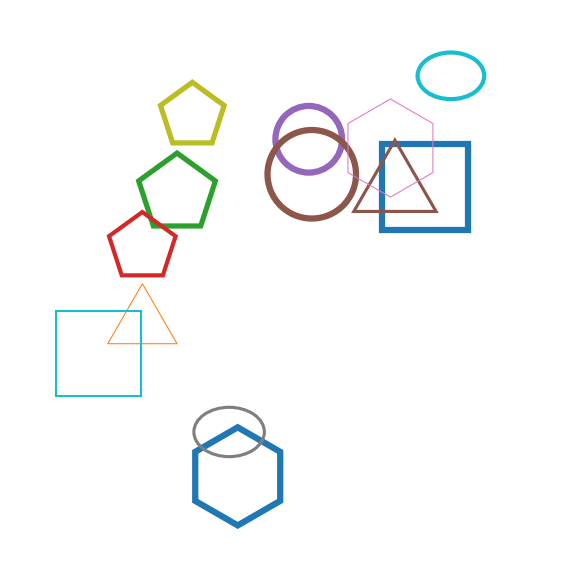[{"shape": "hexagon", "thickness": 3, "radius": 0.42, "center": [0.412, 0.174]}, {"shape": "square", "thickness": 3, "radius": 0.37, "center": [0.736, 0.675]}, {"shape": "triangle", "thickness": 0.5, "radius": 0.35, "center": [0.247, 0.439]}, {"shape": "pentagon", "thickness": 2.5, "radius": 0.35, "center": [0.307, 0.664]}, {"shape": "pentagon", "thickness": 2, "radius": 0.3, "center": [0.246, 0.571]}, {"shape": "circle", "thickness": 3, "radius": 0.29, "center": [0.535, 0.758]}, {"shape": "triangle", "thickness": 1.5, "radius": 0.41, "center": [0.684, 0.674]}, {"shape": "circle", "thickness": 3, "radius": 0.38, "center": [0.54, 0.697]}, {"shape": "hexagon", "thickness": 0.5, "radius": 0.42, "center": [0.676, 0.743]}, {"shape": "oval", "thickness": 1.5, "radius": 0.31, "center": [0.397, 0.251]}, {"shape": "pentagon", "thickness": 2.5, "radius": 0.29, "center": [0.333, 0.799]}, {"shape": "oval", "thickness": 2, "radius": 0.29, "center": [0.781, 0.868]}, {"shape": "square", "thickness": 1, "radius": 0.37, "center": [0.171, 0.387]}]